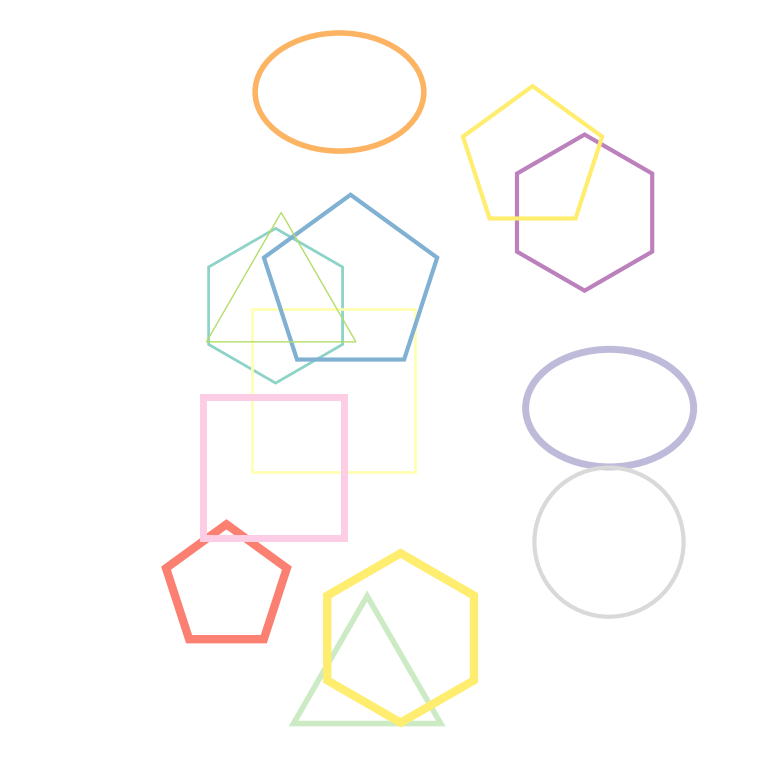[{"shape": "hexagon", "thickness": 1, "radius": 0.5, "center": [0.358, 0.603]}, {"shape": "square", "thickness": 1, "radius": 0.53, "center": [0.433, 0.493]}, {"shape": "oval", "thickness": 2.5, "radius": 0.55, "center": [0.792, 0.47]}, {"shape": "pentagon", "thickness": 3, "radius": 0.41, "center": [0.294, 0.237]}, {"shape": "pentagon", "thickness": 1.5, "radius": 0.59, "center": [0.455, 0.629]}, {"shape": "oval", "thickness": 2, "radius": 0.55, "center": [0.441, 0.88]}, {"shape": "triangle", "thickness": 0.5, "radius": 0.56, "center": [0.365, 0.612]}, {"shape": "square", "thickness": 2.5, "radius": 0.46, "center": [0.355, 0.393]}, {"shape": "circle", "thickness": 1.5, "radius": 0.48, "center": [0.791, 0.296]}, {"shape": "hexagon", "thickness": 1.5, "radius": 0.51, "center": [0.759, 0.724]}, {"shape": "triangle", "thickness": 2, "radius": 0.55, "center": [0.477, 0.116]}, {"shape": "pentagon", "thickness": 1.5, "radius": 0.48, "center": [0.692, 0.793]}, {"shape": "hexagon", "thickness": 3, "radius": 0.55, "center": [0.52, 0.171]}]